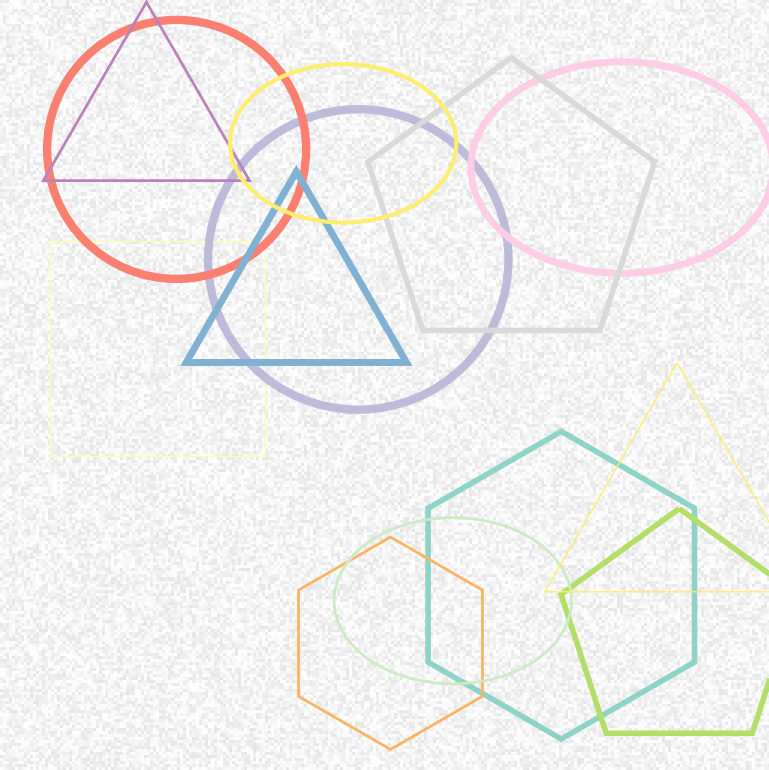[{"shape": "hexagon", "thickness": 2, "radius": 1.0, "center": [0.729, 0.24]}, {"shape": "square", "thickness": 0.5, "radius": 0.7, "center": [0.205, 0.547]}, {"shape": "circle", "thickness": 3, "radius": 0.98, "center": [0.465, 0.663]}, {"shape": "circle", "thickness": 3, "radius": 0.84, "center": [0.229, 0.806]}, {"shape": "triangle", "thickness": 2.5, "radius": 0.83, "center": [0.385, 0.612]}, {"shape": "hexagon", "thickness": 1, "radius": 0.69, "center": [0.507, 0.165]}, {"shape": "pentagon", "thickness": 2, "radius": 0.81, "center": [0.882, 0.178]}, {"shape": "oval", "thickness": 2.5, "radius": 0.98, "center": [0.808, 0.782]}, {"shape": "pentagon", "thickness": 2, "radius": 0.98, "center": [0.664, 0.729]}, {"shape": "triangle", "thickness": 1, "radius": 0.77, "center": [0.19, 0.843]}, {"shape": "oval", "thickness": 1, "radius": 0.77, "center": [0.588, 0.22]}, {"shape": "oval", "thickness": 1.5, "radius": 0.73, "center": [0.446, 0.814]}, {"shape": "triangle", "thickness": 0.5, "radius": 0.99, "center": [0.879, 0.331]}]